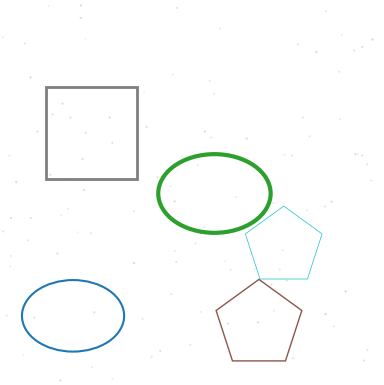[{"shape": "oval", "thickness": 1.5, "radius": 0.66, "center": [0.19, 0.18]}, {"shape": "oval", "thickness": 3, "radius": 0.73, "center": [0.557, 0.497]}, {"shape": "pentagon", "thickness": 1, "radius": 0.59, "center": [0.673, 0.157]}, {"shape": "square", "thickness": 2, "radius": 0.59, "center": [0.237, 0.654]}, {"shape": "pentagon", "thickness": 0.5, "radius": 0.52, "center": [0.737, 0.36]}]